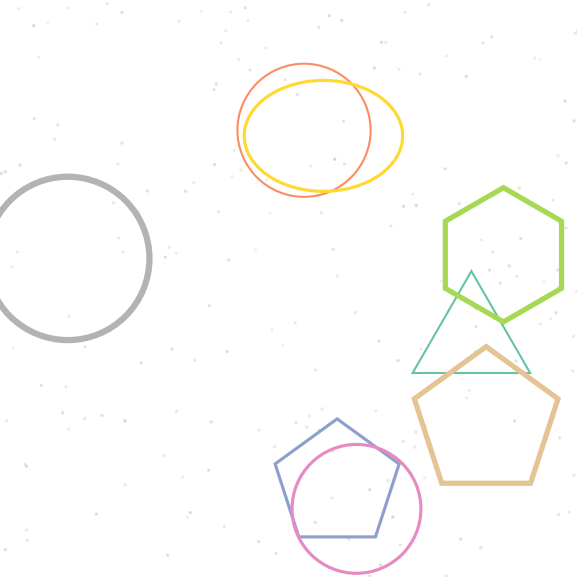[{"shape": "triangle", "thickness": 1, "radius": 0.59, "center": [0.816, 0.412]}, {"shape": "circle", "thickness": 1, "radius": 0.58, "center": [0.526, 0.774]}, {"shape": "pentagon", "thickness": 1.5, "radius": 0.56, "center": [0.584, 0.161]}, {"shape": "circle", "thickness": 1.5, "radius": 0.56, "center": [0.617, 0.118]}, {"shape": "hexagon", "thickness": 2.5, "radius": 0.58, "center": [0.872, 0.558]}, {"shape": "oval", "thickness": 1.5, "radius": 0.69, "center": [0.56, 0.764]}, {"shape": "pentagon", "thickness": 2.5, "radius": 0.65, "center": [0.842, 0.268]}, {"shape": "circle", "thickness": 3, "radius": 0.71, "center": [0.117, 0.552]}]